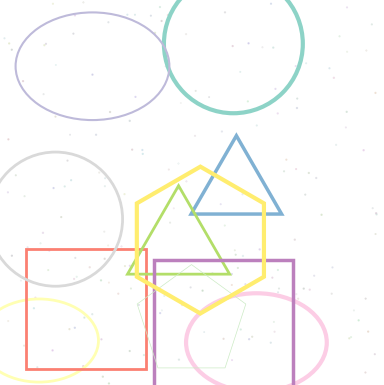[{"shape": "circle", "thickness": 3, "radius": 0.9, "center": [0.606, 0.886]}, {"shape": "oval", "thickness": 2, "radius": 0.77, "center": [0.102, 0.116]}, {"shape": "oval", "thickness": 1.5, "radius": 1.0, "center": [0.24, 0.828]}, {"shape": "square", "thickness": 2, "radius": 0.78, "center": [0.224, 0.198]}, {"shape": "triangle", "thickness": 2.5, "radius": 0.68, "center": [0.614, 0.512]}, {"shape": "triangle", "thickness": 2, "radius": 0.77, "center": [0.464, 0.364]}, {"shape": "oval", "thickness": 3, "radius": 0.91, "center": [0.666, 0.11]}, {"shape": "circle", "thickness": 2, "radius": 0.87, "center": [0.144, 0.431]}, {"shape": "square", "thickness": 2.5, "radius": 0.91, "center": [0.58, 0.142]}, {"shape": "pentagon", "thickness": 0.5, "radius": 0.74, "center": [0.497, 0.164]}, {"shape": "hexagon", "thickness": 3, "radius": 0.95, "center": [0.52, 0.376]}]